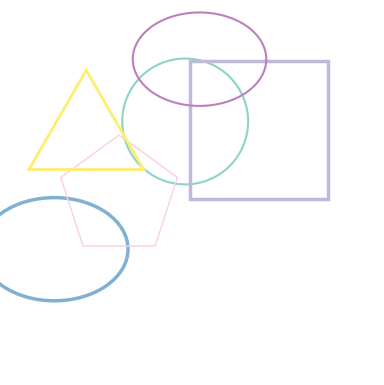[{"shape": "circle", "thickness": 1.5, "radius": 0.82, "center": [0.481, 0.685]}, {"shape": "square", "thickness": 2.5, "radius": 0.9, "center": [0.673, 0.663]}, {"shape": "oval", "thickness": 2.5, "radius": 0.96, "center": [0.141, 0.353]}, {"shape": "pentagon", "thickness": 1, "radius": 0.8, "center": [0.309, 0.49]}, {"shape": "oval", "thickness": 1.5, "radius": 0.87, "center": [0.518, 0.846]}, {"shape": "triangle", "thickness": 2, "radius": 0.86, "center": [0.224, 0.646]}]